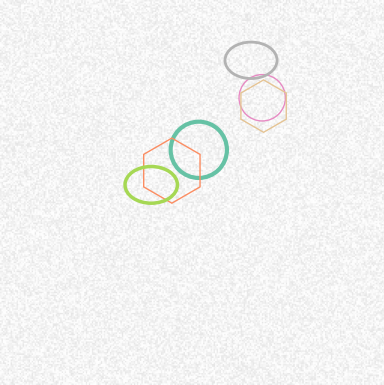[{"shape": "circle", "thickness": 3, "radius": 0.37, "center": [0.516, 0.611]}, {"shape": "hexagon", "thickness": 1, "radius": 0.42, "center": [0.446, 0.557]}, {"shape": "circle", "thickness": 1, "radius": 0.3, "center": [0.681, 0.746]}, {"shape": "oval", "thickness": 2.5, "radius": 0.34, "center": [0.393, 0.52]}, {"shape": "hexagon", "thickness": 1, "radius": 0.34, "center": [0.685, 0.724]}, {"shape": "oval", "thickness": 2, "radius": 0.34, "center": [0.652, 0.843]}]